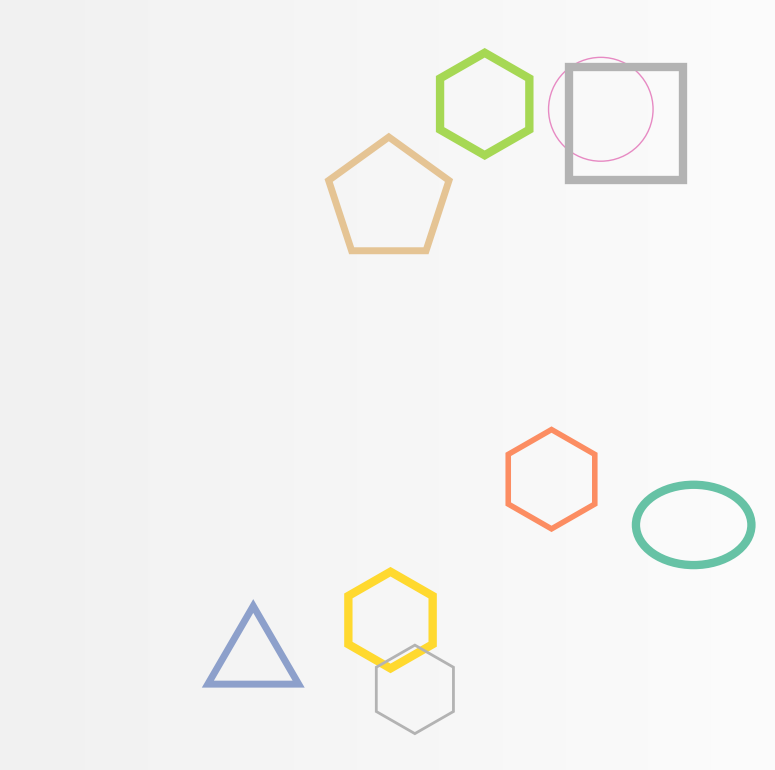[{"shape": "oval", "thickness": 3, "radius": 0.37, "center": [0.895, 0.318]}, {"shape": "hexagon", "thickness": 2, "radius": 0.32, "center": [0.712, 0.378]}, {"shape": "triangle", "thickness": 2.5, "radius": 0.34, "center": [0.327, 0.145]}, {"shape": "circle", "thickness": 0.5, "radius": 0.34, "center": [0.775, 0.858]}, {"shape": "hexagon", "thickness": 3, "radius": 0.33, "center": [0.625, 0.865]}, {"shape": "hexagon", "thickness": 3, "radius": 0.31, "center": [0.504, 0.195]}, {"shape": "pentagon", "thickness": 2.5, "radius": 0.41, "center": [0.502, 0.74]}, {"shape": "square", "thickness": 3, "radius": 0.37, "center": [0.808, 0.839]}, {"shape": "hexagon", "thickness": 1, "radius": 0.29, "center": [0.535, 0.105]}]